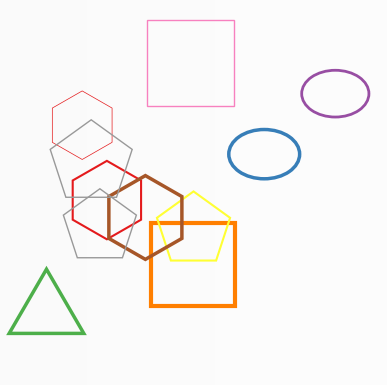[{"shape": "hexagon", "thickness": 0.5, "radius": 0.45, "center": [0.212, 0.675]}, {"shape": "hexagon", "thickness": 1.5, "radius": 0.51, "center": [0.276, 0.48]}, {"shape": "oval", "thickness": 2.5, "radius": 0.46, "center": [0.682, 0.6]}, {"shape": "triangle", "thickness": 2.5, "radius": 0.56, "center": [0.12, 0.19]}, {"shape": "oval", "thickness": 2, "radius": 0.43, "center": [0.865, 0.757]}, {"shape": "square", "thickness": 3, "radius": 0.54, "center": [0.499, 0.314]}, {"shape": "pentagon", "thickness": 1.5, "radius": 0.5, "center": [0.499, 0.404]}, {"shape": "hexagon", "thickness": 2.5, "radius": 0.54, "center": [0.375, 0.435]}, {"shape": "square", "thickness": 1, "radius": 0.56, "center": [0.491, 0.837]}, {"shape": "pentagon", "thickness": 1, "radius": 0.5, "center": [0.258, 0.411]}, {"shape": "pentagon", "thickness": 1, "radius": 0.56, "center": [0.235, 0.578]}]